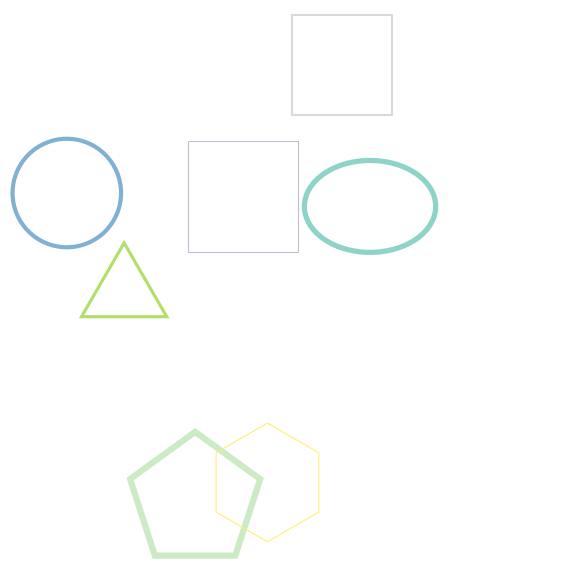[{"shape": "oval", "thickness": 2.5, "radius": 0.57, "center": [0.641, 0.642]}, {"shape": "square", "thickness": 0.5, "radius": 0.48, "center": [0.421, 0.659]}, {"shape": "circle", "thickness": 2, "radius": 0.47, "center": [0.116, 0.665]}, {"shape": "triangle", "thickness": 1.5, "radius": 0.43, "center": [0.215, 0.493]}, {"shape": "square", "thickness": 1, "radius": 0.43, "center": [0.592, 0.886]}, {"shape": "pentagon", "thickness": 3, "radius": 0.59, "center": [0.338, 0.133]}, {"shape": "hexagon", "thickness": 0.5, "radius": 0.51, "center": [0.463, 0.164]}]